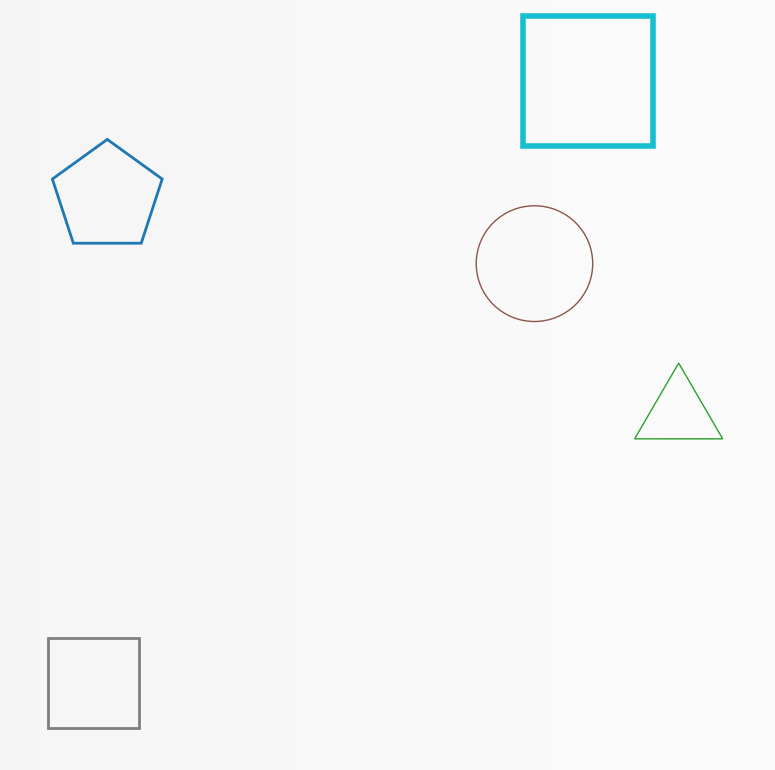[{"shape": "pentagon", "thickness": 1, "radius": 0.37, "center": [0.138, 0.744]}, {"shape": "triangle", "thickness": 0.5, "radius": 0.33, "center": [0.876, 0.463]}, {"shape": "circle", "thickness": 0.5, "radius": 0.38, "center": [0.69, 0.658]}, {"shape": "square", "thickness": 1, "radius": 0.29, "center": [0.121, 0.113]}, {"shape": "square", "thickness": 2, "radius": 0.42, "center": [0.758, 0.895]}]